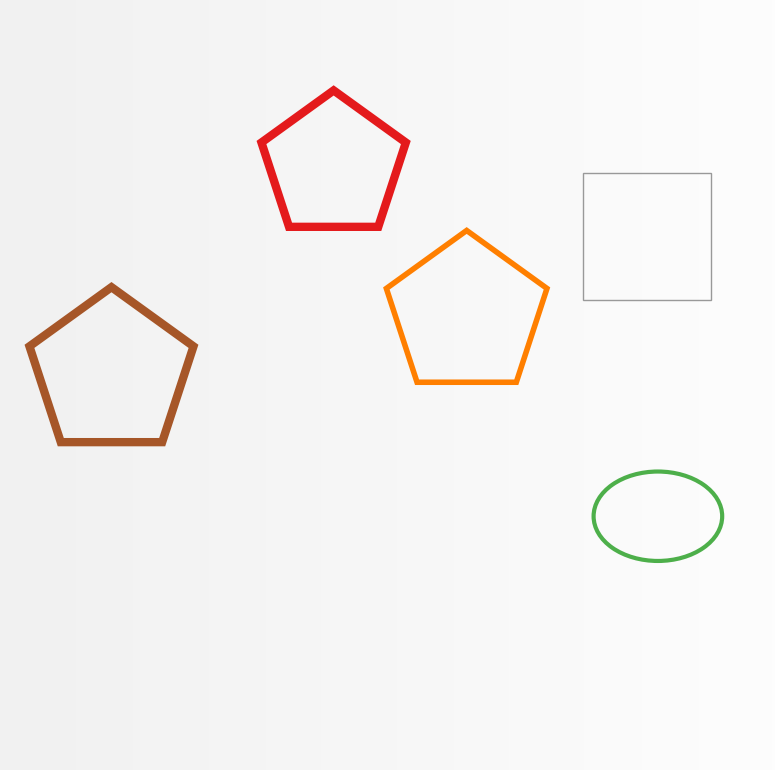[{"shape": "pentagon", "thickness": 3, "radius": 0.49, "center": [0.431, 0.785]}, {"shape": "oval", "thickness": 1.5, "radius": 0.41, "center": [0.849, 0.33]}, {"shape": "pentagon", "thickness": 2, "radius": 0.54, "center": [0.602, 0.592]}, {"shape": "pentagon", "thickness": 3, "radius": 0.56, "center": [0.144, 0.516]}, {"shape": "square", "thickness": 0.5, "radius": 0.41, "center": [0.835, 0.693]}]